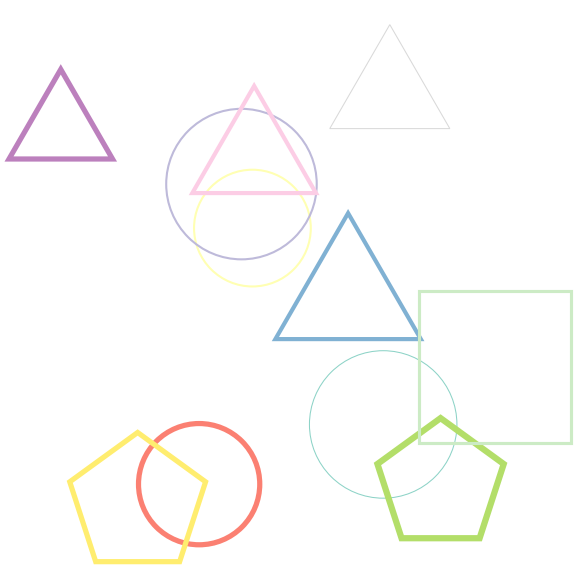[{"shape": "circle", "thickness": 0.5, "radius": 0.64, "center": [0.664, 0.264]}, {"shape": "circle", "thickness": 1, "radius": 0.51, "center": [0.437, 0.604]}, {"shape": "circle", "thickness": 1, "radius": 0.65, "center": [0.418, 0.68]}, {"shape": "circle", "thickness": 2.5, "radius": 0.52, "center": [0.345, 0.161]}, {"shape": "triangle", "thickness": 2, "radius": 0.73, "center": [0.603, 0.485]}, {"shape": "pentagon", "thickness": 3, "radius": 0.57, "center": [0.763, 0.16]}, {"shape": "triangle", "thickness": 2, "radius": 0.62, "center": [0.44, 0.727]}, {"shape": "triangle", "thickness": 0.5, "radius": 0.6, "center": [0.675, 0.836]}, {"shape": "triangle", "thickness": 2.5, "radius": 0.52, "center": [0.105, 0.776]}, {"shape": "square", "thickness": 1.5, "radius": 0.66, "center": [0.856, 0.364]}, {"shape": "pentagon", "thickness": 2.5, "radius": 0.62, "center": [0.238, 0.127]}]